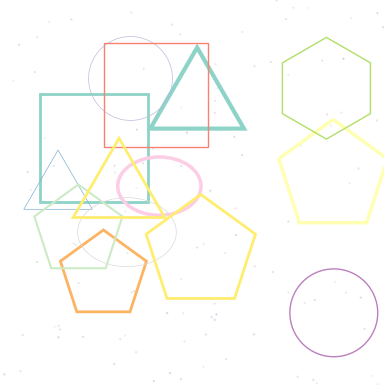[{"shape": "triangle", "thickness": 3, "radius": 0.7, "center": [0.512, 0.736]}, {"shape": "square", "thickness": 2, "radius": 0.7, "center": [0.244, 0.617]}, {"shape": "pentagon", "thickness": 2.5, "radius": 0.74, "center": [0.865, 0.542]}, {"shape": "circle", "thickness": 0.5, "radius": 0.54, "center": [0.339, 0.796]}, {"shape": "square", "thickness": 1, "radius": 0.67, "center": [0.405, 0.753]}, {"shape": "triangle", "thickness": 0.5, "radius": 0.51, "center": [0.151, 0.508]}, {"shape": "pentagon", "thickness": 2, "radius": 0.59, "center": [0.269, 0.285]}, {"shape": "hexagon", "thickness": 1, "radius": 0.66, "center": [0.848, 0.771]}, {"shape": "oval", "thickness": 2.5, "radius": 0.54, "center": [0.414, 0.517]}, {"shape": "oval", "thickness": 0.5, "radius": 0.64, "center": [0.33, 0.397]}, {"shape": "circle", "thickness": 1, "radius": 0.57, "center": [0.867, 0.187]}, {"shape": "pentagon", "thickness": 1.5, "radius": 0.6, "center": [0.204, 0.401]}, {"shape": "triangle", "thickness": 2, "radius": 0.69, "center": [0.309, 0.504]}, {"shape": "pentagon", "thickness": 2, "radius": 0.75, "center": [0.522, 0.346]}]